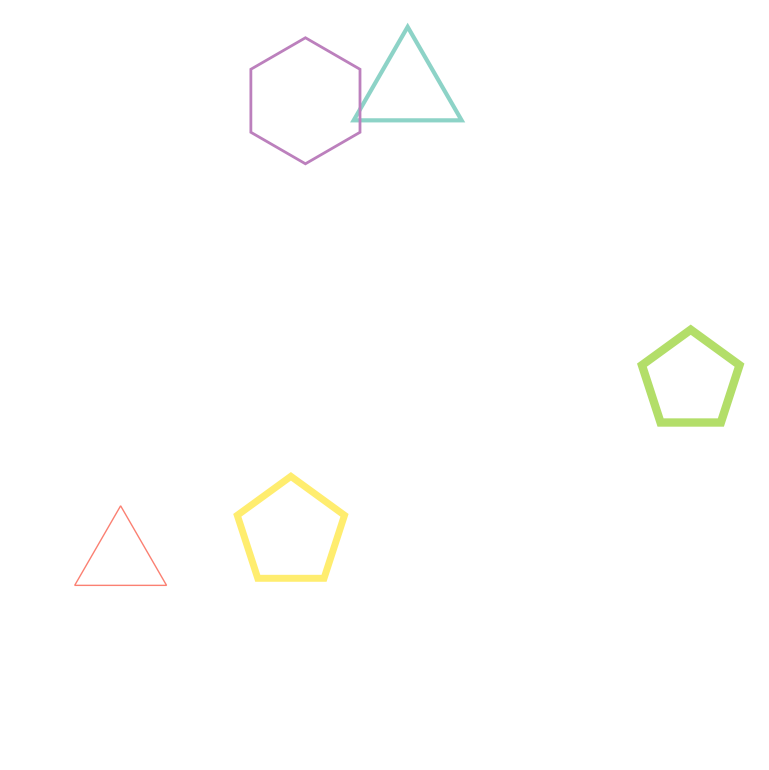[{"shape": "triangle", "thickness": 1.5, "radius": 0.4, "center": [0.529, 0.884]}, {"shape": "triangle", "thickness": 0.5, "radius": 0.34, "center": [0.157, 0.274]}, {"shape": "pentagon", "thickness": 3, "radius": 0.33, "center": [0.897, 0.505]}, {"shape": "hexagon", "thickness": 1, "radius": 0.41, "center": [0.397, 0.869]}, {"shape": "pentagon", "thickness": 2.5, "radius": 0.37, "center": [0.378, 0.308]}]